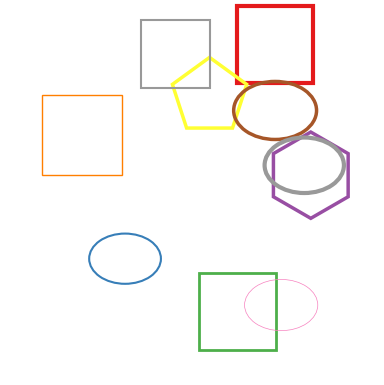[{"shape": "square", "thickness": 3, "radius": 0.5, "center": [0.714, 0.884]}, {"shape": "oval", "thickness": 1.5, "radius": 0.47, "center": [0.325, 0.328]}, {"shape": "square", "thickness": 2, "radius": 0.5, "center": [0.617, 0.191]}, {"shape": "hexagon", "thickness": 2.5, "radius": 0.56, "center": [0.807, 0.545]}, {"shape": "square", "thickness": 1, "radius": 0.52, "center": [0.212, 0.649]}, {"shape": "pentagon", "thickness": 2.5, "radius": 0.51, "center": [0.544, 0.749]}, {"shape": "oval", "thickness": 2.5, "radius": 0.54, "center": [0.715, 0.713]}, {"shape": "oval", "thickness": 0.5, "radius": 0.48, "center": [0.73, 0.208]}, {"shape": "square", "thickness": 1.5, "radius": 0.44, "center": [0.456, 0.86]}, {"shape": "oval", "thickness": 3, "radius": 0.52, "center": [0.79, 0.571]}]